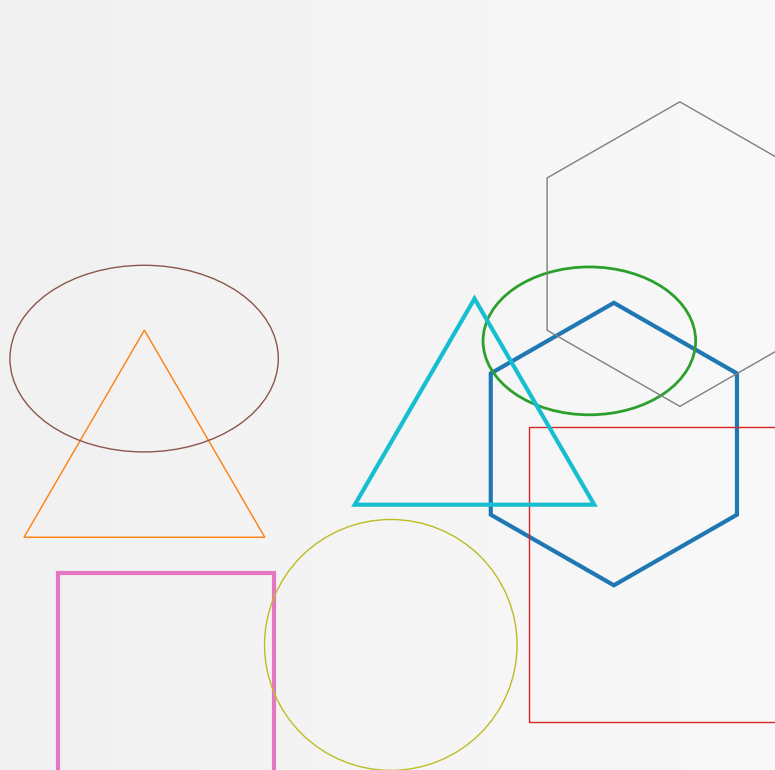[{"shape": "hexagon", "thickness": 1.5, "radius": 0.92, "center": [0.792, 0.423]}, {"shape": "triangle", "thickness": 0.5, "radius": 0.9, "center": [0.186, 0.392]}, {"shape": "oval", "thickness": 1, "radius": 0.69, "center": [0.76, 0.557]}, {"shape": "square", "thickness": 0.5, "radius": 0.96, "center": [0.874, 0.253]}, {"shape": "oval", "thickness": 0.5, "radius": 0.87, "center": [0.186, 0.534]}, {"shape": "square", "thickness": 1.5, "radius": 0.7, "center": [0.214, 0.116]}, {"shape": "hexagon", "thickness": 0.5, "radius": 0.99, "center": [0.877, 0.67]}, {"shape": "circle", "thickness": 0.5, "radius": 0.81, "center": [0.504, 0.162]}, {"shape": "triangle", "thickness": 1.5, "radius": 0.89, "center": [0.612, 0.434]}]